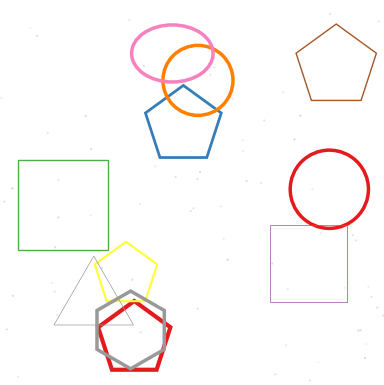[{"shape": "circle", "thickness": 2.5, "radius": 0.51, "center": [0.855, 0.508]}, {"shape": "pentagon", "thickness": 3, "radius": 0.49, "center": [0.349, 0.119]}, {"shape": "pentagon", "thickness": 2, "radius": 0.52, "center": [0.476, 0.675]}, {"shape": "square", "thickness": 1, "radius": 0.58, "center": [0.163, 0.467]}, {"shape": "square", "thickness": 0.5, "radius": 0.5, "center": [0.801, 0.316]}, {"shape": "circle", "thickness": 2.5, "radius": 0.45, "center": [0.514, 0.791]}, {"shape": "pentagon", "thickness": 1.5, "radius": 0.43, "center": [0.327, 0.287]}, {"shape": "pentagon", "thickness": 1, "radius": 0.55, "center": [0.873, 0.828]}, {"shape": "oval", "thickness": 2.5, "radius": 0.53, "center": [0.448, 0.861]}, {"shape": "triangle", "thickness": 0.5, "radius": 0.6, "center": [0.244, 0.216]}, {"shape": "hexagon", "thickness": 2.5, "radius": 0.5, "center": [0.339, 0.143]}]